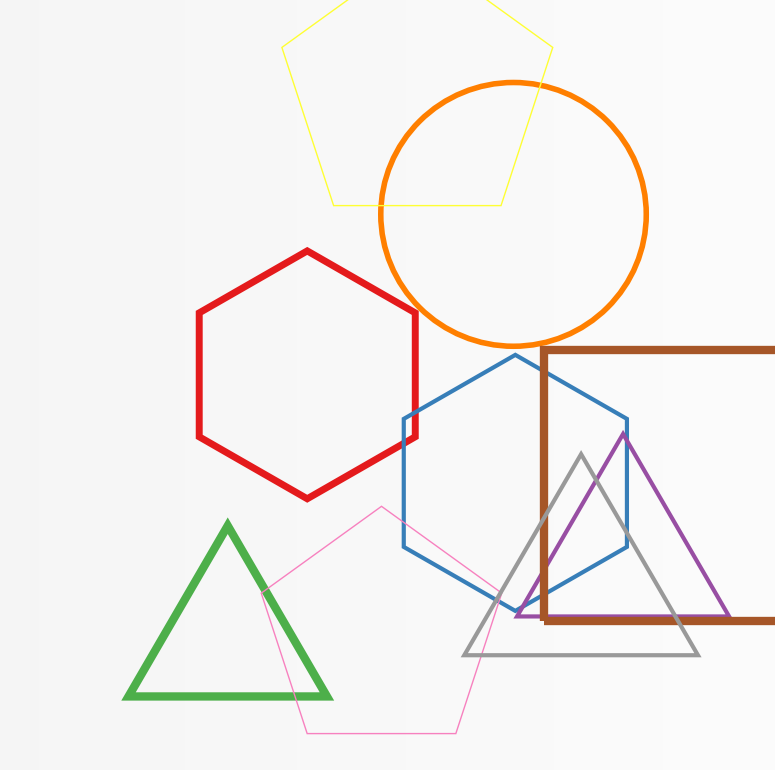[{"shape": "hexagon", "thickness": 2.5, "radius": 0.8, "center": [0.396, 0.513]}, {"shape": "hexagon", "thickness": 1.5, "radius": 0.83, "center": [0.665, 0.373]}, {"shape": "triangle", "thickness": 3, "radius": 0.74, "center": [0.294, 0.169]}, {"shape": "triangle", "thickness": 1.5, "radius": 0.79, "center": [0.804, 0.278]}, {"shape": "circle", "thickness": 2, "radius": 0.86, "center": [0.663, 0.722]}, {"shape": "pentagon", "thickness": 0.5, "radius": 0.92, "center": [0.538, 0.882]}, {"shape": "square", "thickness": 3, "radius": 0.88, "center": [0.878, 0.37]}, {"shape": "pentagon", "thickness": 0.5, "radius": 0.82, "center": [0.492, 0.179]}, {"shape": "triangle", "thickness": 1.5, "radius": 0.87, "center": [0.75, 0.236]}]